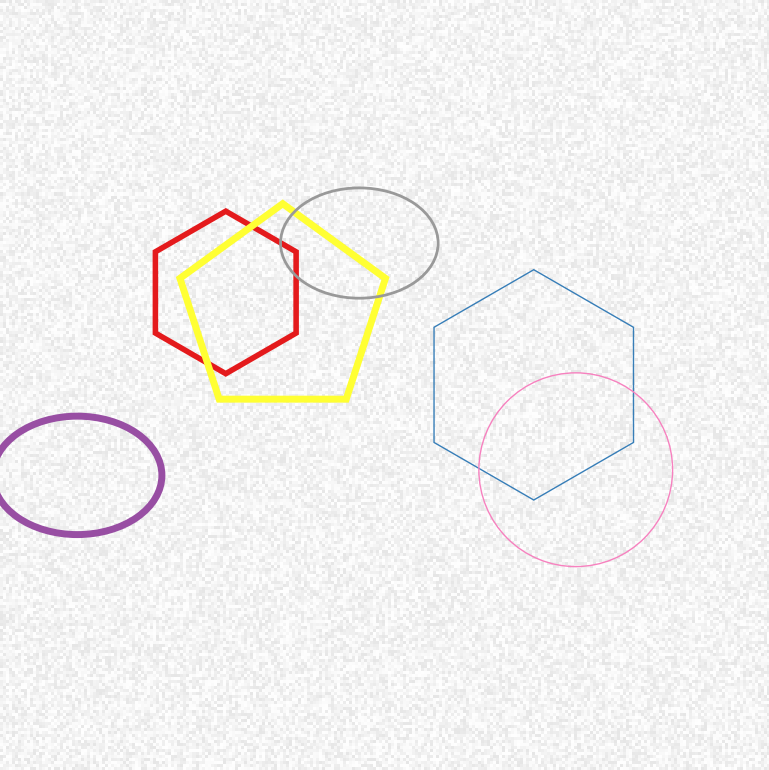[{"shape": "hexagon", "thickness": 2, "radius": 0.53, "center": [0.293, 0.62]}, {"shape": "hexagon", "thickness": 0.5, "radius": 0.75, "center": [0.693, 0.5]}, {"shape": "oval", "thickness": 2.5, "radius": 0.55, "center": [0.1, 0.383]}, {"shape": "pentagon", "thickness": 2.5, "radius": 0.7, "center": [0.367, 0.595]}, {"shape": "circle", "thickness": 0.5, "radius": 0.63, "center": [0.748, 0.39]}, {"shape": "oval", "thickness": 1, "radius": 0.51, "center": [0.467, 0.684]}]